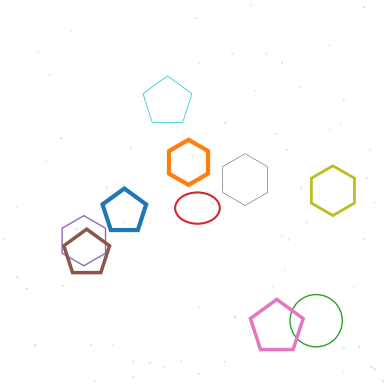[{"shape": "pentagon", "thickness": 3, "radius": 0.3, "center": [0.323, 0.451]}, {"shape": "hexagon", "thickness": 3, "radius": 0.29, "center": [0.49, 0.578]}, {"shape": "circle", "thickness": 1, "radius": 0.34, "center": [0.821, 0.167]}, {"shape": "oval", "thickness": 1.5, "radius": 0.29, "center": [0.513, 0.46]}, {"shape": "hexagon", "thickness": 1, "radius": 0.33, "center": [0.218, 0.375]}, {"shape": "pentagon", "thickness": 2.5, "radius": 0.31, "center": [0.225, 0.342]}, {"shape": "pentagon", "thickness": 2.5, "radius": 0.36, "center": [0.719, 0.15]}, {"shape": "hexagon", "thickness": 0.5, "radius": 0.34, "center": [0.637, 0.533]}, {"shape": "hexagon", "thickness": 2, "radius": 0.32, "center": [0.865, 0.505]}, {"shape": "pentagon", "thickness": 0.5, "radius": 0.33, "center": [0.435, 0.736]}]